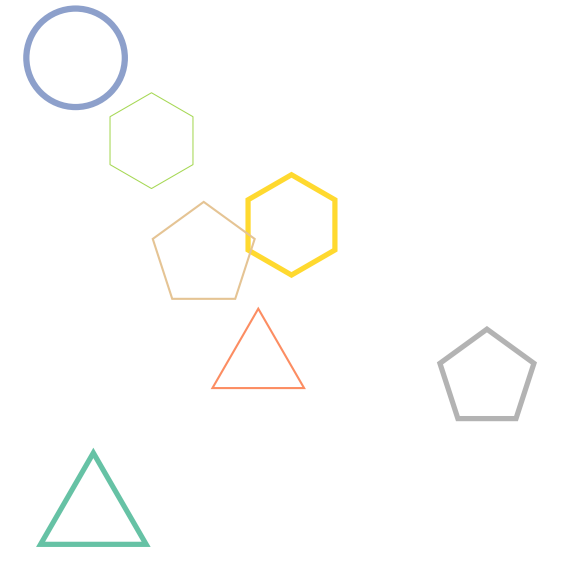[{"shape": "triangle", "thickness": 2.5, "radius": 0.53, "center": [0.162, 0.109]}, {"shape": "triangle", "thickness": 1, "radius": 0.46, "center": [0.447, 0.373]}, {"shape": "circle", "thickness": 3, "radius": 0.43, "center": [0.131, 0.899]}, {"shape": "hexagon", "thickness": 0.5, "radius": 0.41, "center": [0.262, 0.756]}, {"shape": "hexagon", "thickness": 2.5, "radius": 0.43, "center": [0.505, 0.61]}, {"shape": "pentagon", "thickness": 1, "radius": 0.46, "center": [0.353, 0.557]}, {"shape": "pentagon", "thickness": 2.5, "radius": 0.43, "center": [0.843, 0.344]}]